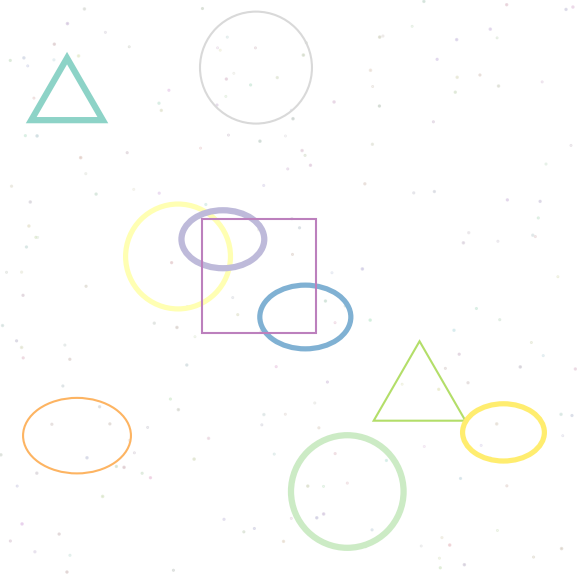[{"shape": "triangle", "thickness": 3, "radius": 0.36, "center": [0.116, 0.827]}, {"shape": "circle", "thickness": 2.5, "radius": 0.45, "center": [0.308, 0.555]}, {"shape": "oval", "thickness": 3, "radius": 0.36, "center": [0.386, 0.585]}, {"shape": "oval", "thickness": 2.5, "radius": 0.39, "center": [0.529, 0.45]}, {"shape": "oval", "thickness": 1, "radius": 0.47, "center": [0.133, 0.245]}, {"shape": "triangle", "thickness": 1, "radius": 0.46, "center": [0.726, 0.317]}, {"shape": "circle", "thickness": 1, "radius": 0.48, "center": [0.443, 0.882]}, {"shape": "square", "thickness": 1, "radius": 0.49, "center": [0.449, 0.521]}, {"shape": "circle", "thickness": 3, "radius": 0.49, "center": [0.601, 0.148]}, {"shape": "oval", "thickness": 2.5, "radius": 0.35, "center": [0.872, 0.25]}]